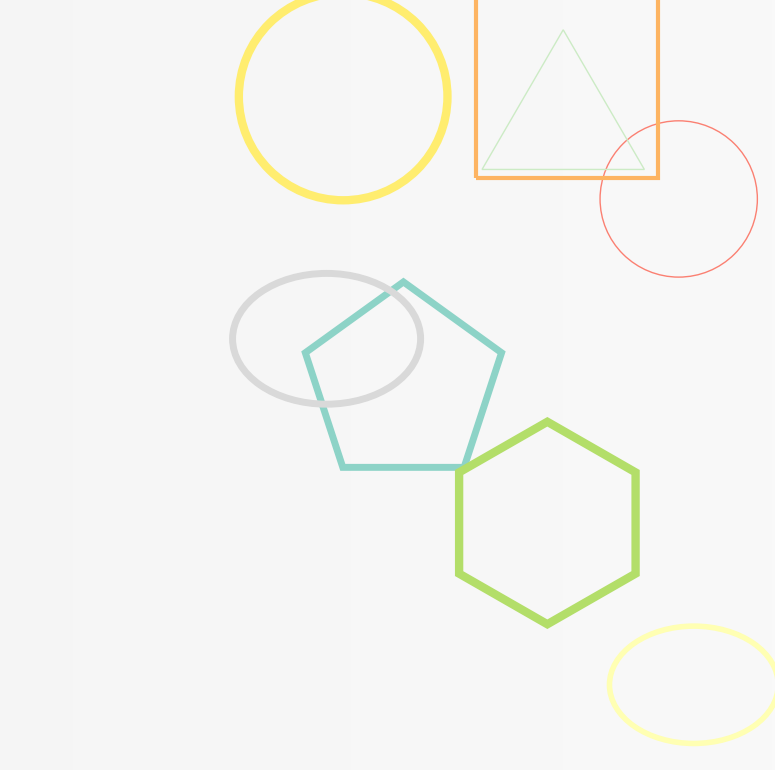[{"shape": "pentagon", "thickness": 2.5, "radius": 0.67, "center": [0.521, 0.501]}, {"shape": "oval", "thickness": 2, "radius": 0.54, "center": [0.895, 0.111]}, {"shape": "circle", "thickness": 0.5, "radius": 0.51, "center": [0.876, 0.742]}, {"shape": "square", "thickness": 1.5, "radius": 0.59, "center": [0.732, 0.886]}, {"shape": "hexagon", "thickness": 3, "radius": 0.66, "center": [0.706, 0.321]}, {"shape": "oval", "thickness": 2.5, "radius": 0.61, "center": [0.421, 0.56]}, {"shape": "triangle", "thickness": 0.5, "radius": 0.6, "center": [0.727, 0.84]}, {"shape": "circle", "thickness": 3, "radius": 0.67, "center": [0.443, 0.874]}]